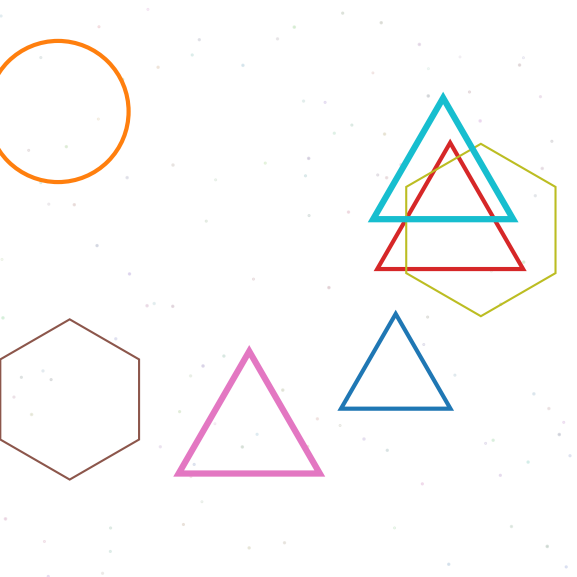[{"shape": "triangle", "thickness": 2, "radius": 0.55, "center": [0.685, 0.346]}, {"shape": "circle", "thickness": 2, "radius": 0.61, "center": [0.1, 0.806]}, {"shape": "triangle", "thickness": 2, "radius": 0.73, "center": [0.78, 0.606]}, {"shape": "hexagon", "thickness": 1, "radius": 0.69, "center": [0.121, 0.307]}, {"shape": "triangle", "thickness": 3, "radius": 0.71, "center": [0.432, 0.25]}, {"shape": "hexagon", "thickness": 1, "radius": 0.75, "center": [0.833, 0.601]}, {"shape": "triangle", "thickness": 3, "radius": 0.7, "center": [0.767, 0.69]}]